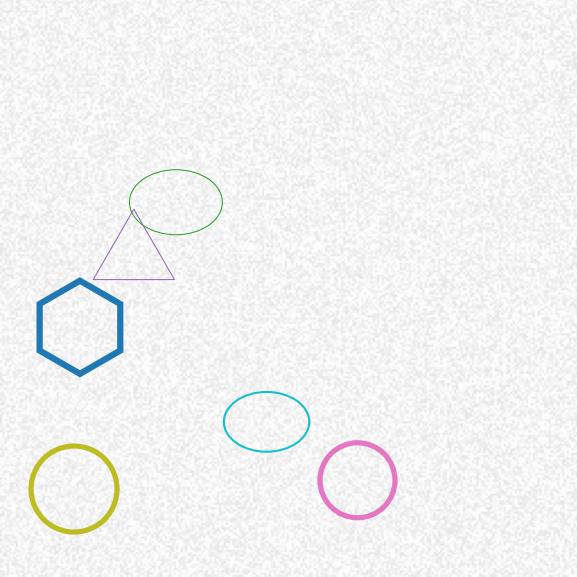[{"shape": "hexagon", "thickness": 3, "radius": 0.4, "center": [0.138, 0.432]}, {"shape": "oval", "thickness": 0.5, "radius": 0.4, "center": [0.305, 0.649]}, {"shape": "triangle", "thickness": 0.5, "radius": 0.41, "center": [0.232, 0.556]}, {"shape": "circle", "thickness": 2.5, "radius": 0.32, "center": [0.619, 0.168]}, {"shape": "circle", "thickness": 2.5, "radius": 0.37, "center": [0.128, 0.152]}, {"shape": "oval", "thickness": 1, "radius": 0.37, "center": [0.462, 0.269]}]